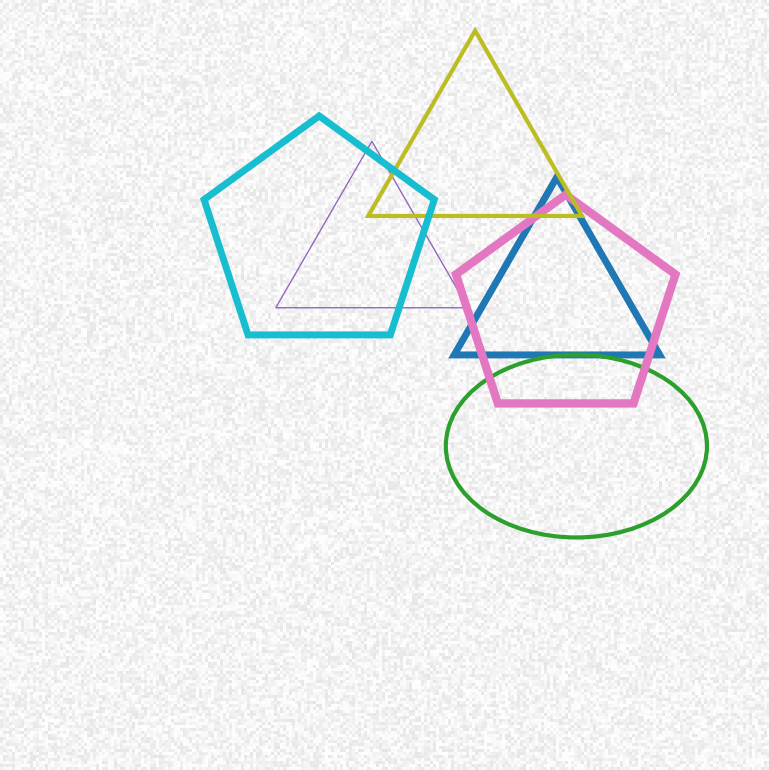[{"shape": "triangle", "thickness": 2.5, "radius": 0.77, "center": [0.723, 0.616]}, {"shape": "oval", "thickness": 1.5, "radius": 0.85, "center": [0.749, 0.421]}, {"shape": "triangle", "thickness": 0.5, "radius": 0.72, "center": [0.483, 0.672]}, {"shape": "pentagon", "thickness": 3, "radius": 0.75, "center": [0.735, 0.597]}, {"shape": "triangle", "thickness": 1.5, "radius": 0.8, "center": [0.617, 0.8]}, {"shape": "pentagon", "thickness": 2.5, "radius": 0.79, "center": [0.415, 0.692]}]